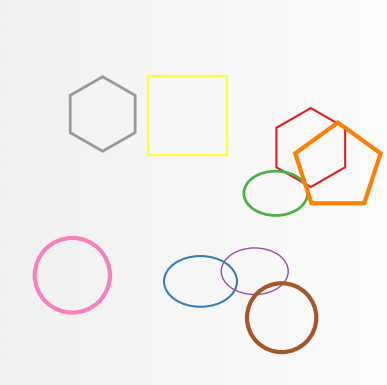[{"shape": "hexagon", "thickness": 1.5, "radius": 0.51, "center": [0.802, 0.617]}, {"shape": "oval", "thickness": 1.5, "radius": 0.47, "center": [0.517, 0.269]}, {"shape": "oval", "thickness": 2, "radius": 0.41, "center": [0.711, 0.498]}, {"shape": "oval", "thickness": 1, "radius": 0.43, "center": [0.657, 0.295]}, {"shape": "pentagon", "thickness": 3, "radius": 0.58, "center": [0.872, 0.566]}, {"shape": "square", "thickness": 1.5, "radius": 0.51, "center": [0.484, 0.7]}, {"shape": "circle", "thickness": 3, "radius": 0.45, "center": [0.727, 0.175]}, {"shape": "circle", "thickness": 3, "radius": 0.48, "center": [0.187, 0.285]}, {"shape": "hexagon", "thickness": 2, "radius": 0.48, "center": [0.265, 0.704]}]